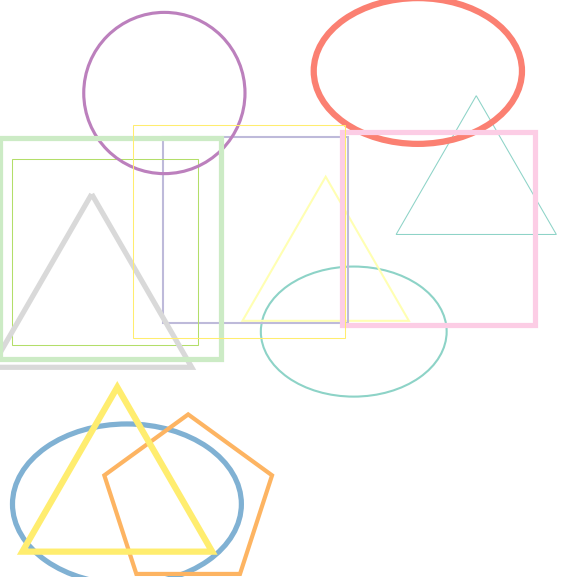[{"shape": "oval", "thickness": 1, "radius": 0.8, "center": [0.613, 0.425]}, {"shape": "triangle", "thickness": 0.5, "radius": 0.8, "center": [0.825, 0.673]}, {"shape": "triangle", "thickness": 1, "radius": 0.83, "center": [0.564, 0.527]}, {"shape": "square", "thickness": 1, "radius": 0.8, "center": [0.442, 0.601]}, {"shape": "oval", "thickness": 3, "radius": 0.9, "center": [0.724, 0.876]}, {"shape": "oval", "thickness": 2.5, "radius": 0.99, "center": [0.22, 0.126]}, {"shape": "pentagon", "thickness": 2, "radius": 0.76, "center": [0.326, 0.129]}, {"shape": "square", "thickness": 0.5, "radius": 0.81, "center": [0.181, 0.563]}, {"shape": "square", "thickness": 2.5, "radius": 0.83, "center": [0.76, 0.604]}, {"shape": "triangle", "thickness": 2.5, "radius": 1.0, "center": [0.159, 0.463]}, {"shape": "circle", "thickness": 1.5, "radius": 0.7, "center": [0.285, 0.838]}, {"shape": "square", "thickness": 2.5, "radius": 0.96, "center": [0.191, 0.569]}, {"shape": "square", "thickness": 0.5, "radius": 0.92, "center": [0.414, 0.598]}, {"shape": "triangle", "thickness": 3, "radius": 0.95, "center": [0.203, 0.139]}]